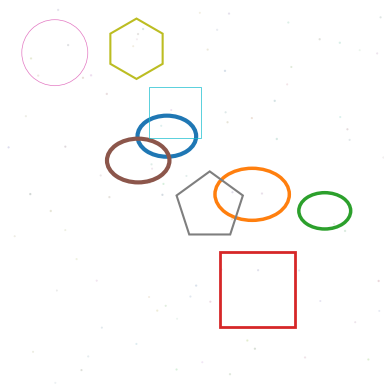[{"shape": "oval", "thickness": 3, "radius": 0.38, "center": [0.433, 0.646]}, {"shape": "oval", "thickness": 2.5, "radius": 0.48, "center": [0.655, 0.495]}, {"shape": "oval", "thickness": 2.5, "radius": 0.34, "center": [0.844, 0.452]}, {"shape": "square", "thickness": 2, "radius": 0.49, "center": [0.67, 0.249]}, {"shape": "oval", "thickness": 3, "radius": 0.41, "center": [0.359, 0.583]}, {"shape": "circle", "thickness": 0.5, "radius": 0.43, "center": [0.142, 0.863]}, {"shape": "pentagon", "thickness": 1.5, "radius": 0.45, "center": [0.545, 0.464]}, {"shape": "hexagon", "thickness": 1.5, "radius": 0.39, "center": [0.355, 0.873]}, {"shape": "square", "thickness": 0.5, "radius": 0.33, "center": [0.454, 0.707]}]